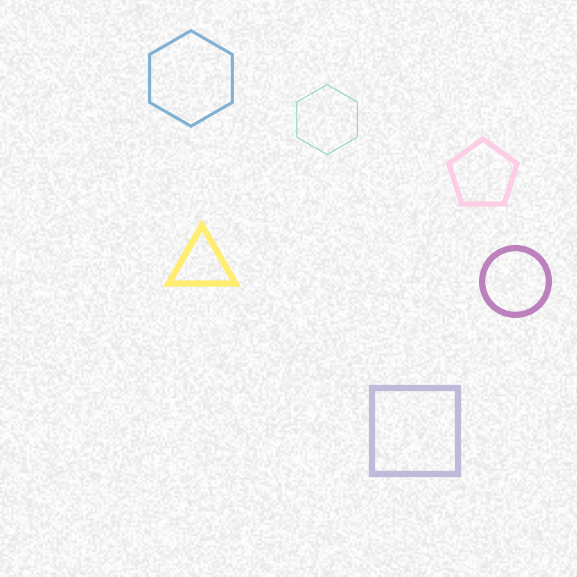[{"shape": "hexagon", "thickness": 0.5, "radius": 0.3, "center": [0.566, 0.792]}, {"shape": "square", "thickness": 3, "radius": 0.37, "center": [0.718, 0.253]}, {"shape": "hexagon", "thickness": 1.5, "radius": 0.41, "center": [0.331, 0.863]}, {"shape": "pentagon", "thickness": 2.5, "radius": 0.31, "center": [0.836, 0.696]}, {"shape": "circle", "thickness": 3, "radius": 0.29, "center": [0.893, 0.512]}, {"shape": "triangle", "thickness": 3, "radius": 0.34, "center": [0.35, 0.542]}]